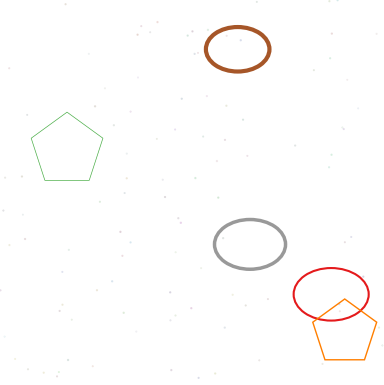[{"shape": "oval", "thickness": 1.5, "radius": 0.49, "center": [0.86, 0.236]}, {"shape": "pentagon", "thickness": 0.5, "radius": 0.49, "center": [0.174, 0.611]}, {"shape": "pentagon", "thickness": 1, "radius": 0.44, "center": [0.895, 0.136]}, {"shape": "oval", "thickness": 3, "radius": 0.41, "center": [0.617, 0.872]}, {"shape": "oval", "thickness": 2.5, "radius": 0.46, "center": [0.649, 0.365]}]